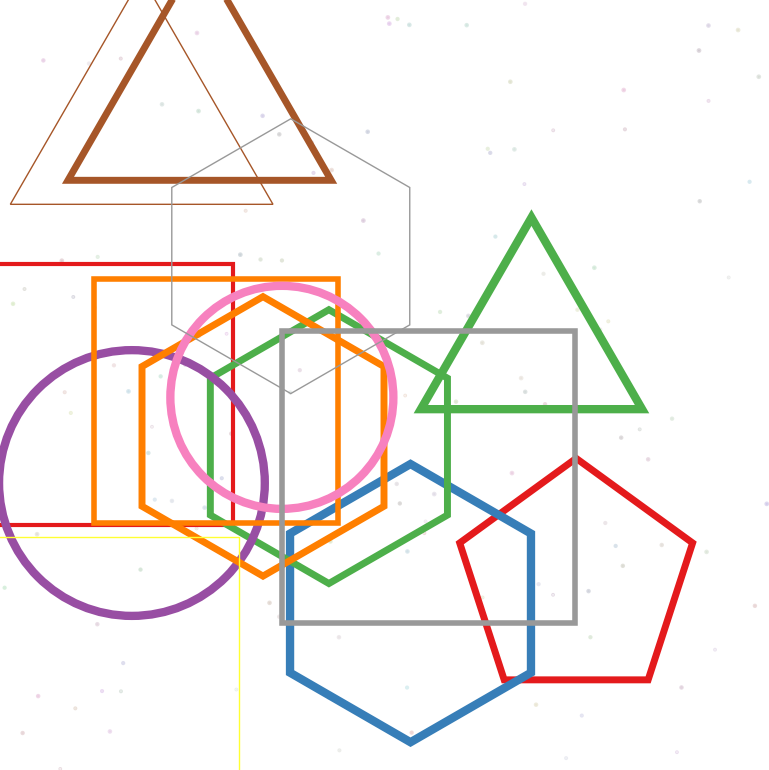[{"shape": "pentagon", "thickness": 2.5, "radius": 0.8, "center": [0.748, 0.246]}, {"shape": "square", "thickness": 1.5, "radius": 0.85, "center": [0.133, 0.487]}, {"shape": "hexagon", "thickness": 3, "radius": 0.9, "center": [0.533, 0.217]}, {"shape": "hexagon", "thickness": 2.5, "radius": 0.89, "center": [0.427, 0.42]}, {"shape": "triangle", "thickness": 3, "radius": 0.83, "center": [0.69, 0.552]}, {"shape": "circle", "thickness": 3, "radius": 0.86, "center": [0.171, 0.373]}, {"shape": "square", "thickness": 2, "radius": 0.79, "center": [0.28, 0.48]}, {"shape": "hexagon", "thickness": 2.5, "radius": 0.91, "center": [0.342, 0.433]}, {"shape": "square", "thickness": 0.5, "radius": 0.85, "center": [0.14, 0.132]}, {"shape": "triangle", "thickness": 2.5, "radius": 0.99, "center": [0.259, 0.865]}, {"shape": "triangle", "thickness": 0.5, "radius": 0.98, "center": [0.184, 0.833]}, {"shape": "circle", "thickness": 3, "radius": 0.72, "center": [0.366, 0.484]}, {"shape": "hexagon", "thickness": 0.5, "radius": 0.89, "center": [0.378, 0.667]}, {"shape": "square", "thickness": 2, "radius": 0.95, "center": [0.557, 0.381]}]